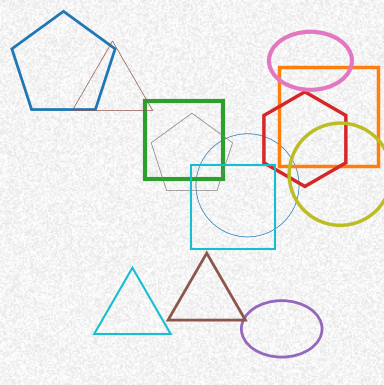[{"shape": "pentagon", "thickness": 2, "radius": 0.7, "center": [0.165, 0.83]}, {"shape": "circle", "thickness": 0.5, "radius": 0.67, "center": [0.643, 0.519]}, {"shape": "square", "thickness": 2.5, "radius": 0.64, "center": [0.854, 0.698]}, {"shape": "square", "thickness": 3, "radius": 0.5, "center": [0.478, 0.637]}, {"shape": "hexagon", "thickness": 2.5, "radius": 0.61, "center": [0.792, 0.639]}, {"shape": "oval", "thickness": 2, "radius": 0.52, "center": [0.732, 0.146]}, {"shape": "triangle", "thickness": 0.5, "radius": 0.6, "center": [0.292, 0.773]}, {"shape": "triangle", "thickness": 2, "radius": 0.58, "center": [0.537, 0.227]}, {"shape": "oval", "thickness": 3, "radius": 0.54, "center": [0.806, 0.842]}, {"shape": "pentagon", "thickness": 0.5, "radius": 0.56, "center": [0.498, 0.595]}, {"shape": "circle", "thickness": 2.5, "radius": 0.66, "center": [0.884, 0.547]}, {"shape": "triangle", "thickness": 1.5, "radius": 0.57, "center": [0.344, 0.19]}, {"shape": "square", "thickness": 1.5, "radius": 0.55, "center": [0.606, 0.463]}]